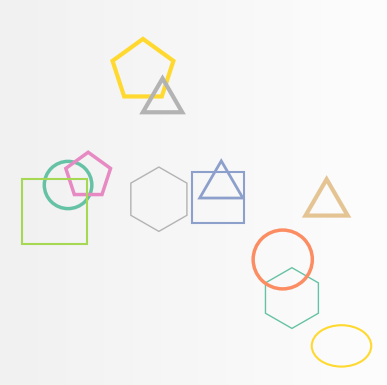[{"shape": "hexagon", "thickness": 1, "radius": 0.39, "center": [0.753, 0.226]}, {"shape": "circle", "thickness": 2.5, "radius": 0.31, "center": [0.176, 0.519]}, {"shape": "circle", "thickness": 2.5, "radius": 0.38, "center": [0.73, 0.326]}, {"shape": "square", "thickness": 1.5, "radius": 0.33, "center": [0.563, 0.486]}, {"shape": "triangle", "thickness": 2, "radius": 0.32, "center": [0.571, 0.518]}, {"shape": "pentagon", "thickness": 2.5, "radius": 0.3, "center": [0.228, 0.544]}, {"shape": "square", "thickness": 1.5, "radius": 0.42, "center": [0.14, 0.451]}, {"shape": "pentagon", "thickness": 3, "radius": 0.41, "center": [0.369, 0.816]}, {"shape": "oval", "thickness": 1.5, "radius": 0.38, "center": [0.881, 0.102]}, {"shape": "triangle", "thickness": 3, "radius": 0.31, "center": [0.843, 0.472]}, {"shape": "hexagon", "thickness": 1, "radius": 0.42, "center": [0.41, 0.483]}, {"shape": "triangle", "thickness": 3, "radius": 0.29, "center": [0.419, 0.738]}]